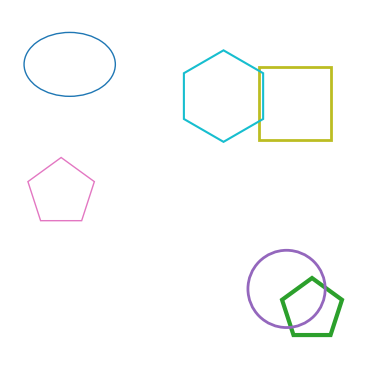[{"shape": "oval", "thickness": 1, "radius": 0.59, "center": [0.181, 0.833]}, {"shape": "pentagon", "thickness": 3, "radius": 0.41, "center": [0.81, 0.196]}, {"shape": "circle", "thickness": 2, "radius": 0.5, "center": [0.744, 0.25]}, {"shape": "pentagon", "thickness": 1, "radius": 0.45, "center": [0.159, 0.5]}, {"shape": "square", "thickness": 2, "radius": 0.47, "center": [0.766, 0.731]}, {"shape": "hexagon", "thickness": 1.5, "radius": 0.59, "center": [0.581, 0.75]}]